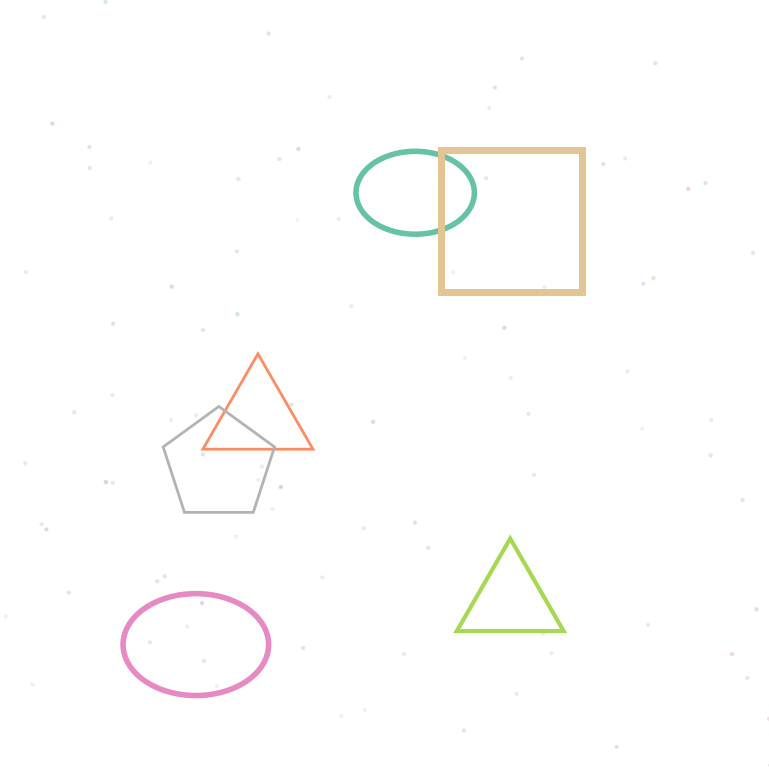[{"shape": "oval", "thickness": 2, "radius": 0.38, "center": [0.539, 0.75]}, {"shape": "triangle", "thickness": 1, "radius": 0.41, "center": [0.335, 0.458]}, {"shape": "oval", "thickness": 2, "radius": 0.47, "center": [0.254, 0.163]}, {"shape": "triangle", "thickness": 1.5, "radius": 0.4, "center": [0.663, 0.22]}, {"shape": "square", "thickness": 2.5, "radius": 0.46, "center": [0.665, 0.713]}, {"shape": "pentagon", "thickness": 1, "radius": 0.38, "center": [0.284, 0.396]}]